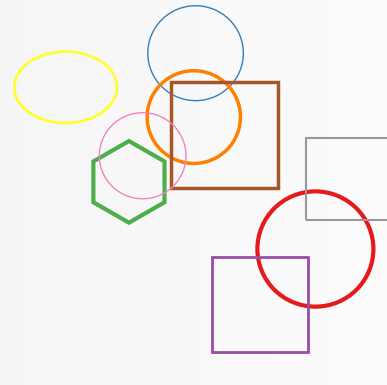[{"shape": "circle", "thickness": 3, "radius": 0.75, "center": [0.814, 0.353]}, {"shape": "circle", "thickness": 1, "radius": 0.62, "center": [0.505, 0.862]}, {"shape": "hexagon", "thickness": 3, "radius": 0.53, "center": [0.333, 0.528]}, {"shape": "square", "thickness": 2, "radius": 0.62, "center": [0.671, 0.21]}, {"shape": "circle", "thickness": 2.5, "radius": 0.6, "center": [0.5, 0.696]}, {"shape": "oval", "thickness": 2, "radius": 0.66, "center": [0.169, 0.773]}, {"shape": "square", "thickness": 2.5, "radius": 0.69, "center": [0.58, 0.65]}, {"shape": "circle", "thickness": 1, "radius": 0.56, "center": [0.368, 0.596]}, {"shape": "square", "thickness": 1.5, "radius": 0.53, "center": [0.895, 0.535]}]